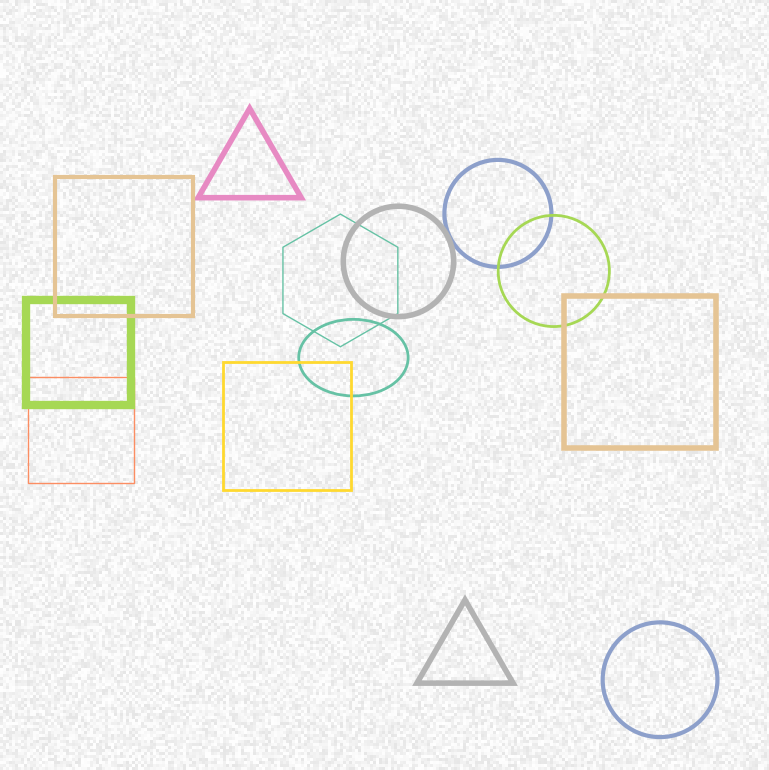[{"shape": "hexagon", "thickness": 0.5, "radius": 0.43, "center": [0.442, 0.636]}, {"shape": "oval", "thickness": 1, "radius": 0.36, "center": [0.459, 0.536]}, {"shape": "square", "thickness": 0.5, "radius": 0.34, "center": [0.105, 0.442]}, {"shape": "circle", "thickness": 1.5, "radius": 0.35, "center": [0.647, 0.723]}, {"shape": "circle", "thickness": 1.5, "radius": 0.37, "center": [0.857, 0.117]}, {"shape": "triangle", "thickness": 2, "radius": 0.39, "center": [0.324, 0.782]}, {"shape": "circle", "thickness": 1, "radius": 0.36, "center": [0.719, 0.648]}, {"shape": "square", "thickness": 3, "radius": 0.34, "center": [0.102, 0.543]}, {"shape": "square", "thickness": 1, "radius": 0.41, "center": [0.373, 0.446]}, {"shape": "square", "thickness": 2, "radius": 0.49, "center": [0.831, 0.517]}, {"shape": "square", "thickness": 1.5, "radius": 0.45, "center": [0.161, 0.68]}, {"shape": "circle", "thickness": 2, "radius": 0.36, "center": [0.517, 0.661]}, {"shape": "triangle", "thickness": 2, "radius": 0.36, "center": [0.604, 0.149]}]